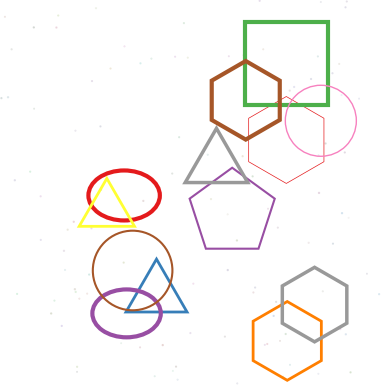[{"shape": "oval", "thickness": 3, "radius": 0.46, "center": [0.322, 0.492]}, {"shape": "hexagon", "thickness": 0.5, "radius": 0.56, "center": [0.744, 0.636]}, {"shape": "triangle", "thickness": 2, "radius": 0.46, "center": [0.407, 0.235]}, {"shape": "square", "thickness": 3, "radius": 0.54, "center": [0.743, 0.834]}, {"shape": "oval", "thickness": 3, "radius": 0.44, "center": [0.329, 0.186]}, {"shape": "pentagon", "thickness": 1.5, "radius": 0.58, "center": [0.603, 0.448]}, {"shape": "hexagon", "thickness": 2, "radius": 0.51, "center": [0.746, 0.114]}, {"shape": "triangle", "thickness": 2, "radius": 0.41, "center": [0.277, 0.454]}, {"shape": "circle", "thickness": 1.5, "radius": 0.52, "center": [0.344, 0.297]}, {"shape": "hexagon", "thickness": 3, "radius": 0.51, "center": [0.638, 0.739]}, {"shape": "circle", "thickness": 1, "radius": 0.46, "center": [0.833, 0.686]}, {"shape": "hexagon", "thickness": 2.5, "radius": 0.48, "center": [0.817, 0.209]}, {"shape": "triangle", "thickness": 2.5, "radius": 0.47, "center": [0.562, 0.573]}]